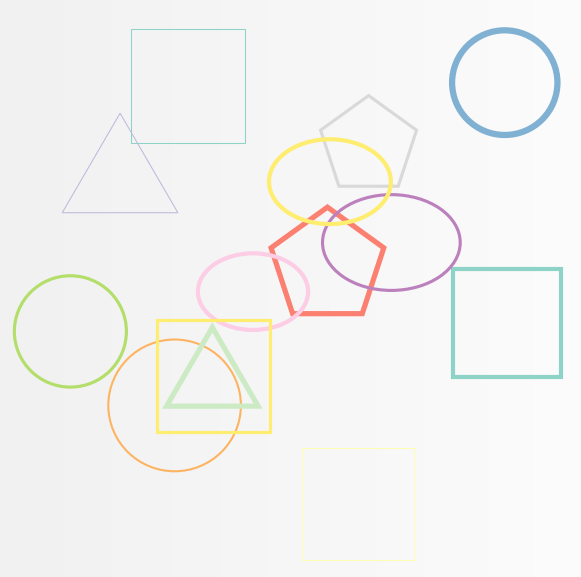[{"shape": "square", "thickness": 0.5, "radius": 0.49, "center": [0.323, 0.85]}, {"shape": "square", "thickness": 2, "radius": 0.47, "center": [0.872, 0.44]}, {"shape": "square", "thickness": 0.5, "radius": 0.49, "center": [0.617, 0.126]}, {"shape": "triangle", "thickness": 0.5, "radius": 0.57, "center": [0.207, 0.688]}, {"shape": "pentagon", "thickness": 2.5, "radius": 0.51, "center": [0.563, 0.538]}, {"shape": "circle", "thickness": 3, "radius": 0.45, "center": [0.868, 0.856]}, {"shape": "circle", "thickness": 1, "radius": 0.57, "center": [0.3, 0.297]}, {"shape": "circle", "thickness": 1.5, "radius": 0.48, "center": [0.121, 0.425]}, {"shape": "oval", "thickness": 2, "radius": 0.47, "center": [0.435, 0.494]}, {"shape": "pentagon", "thickness": 1.5, "radius": 0.43, "center": [0.634, 0.747]}, {"shape": "oval", "thickness": 1.5, "radius": 0.59, "center": [0.673, 0.579]}, {"shape": "triangle", "thickness": 2.5, "radius": 0.45, "center": [0.365, 0.341]}, {"shape": "square", "thickness": 1.5, "radius": 0.48, "center": [0.367, 0.348]}, {"shape": "oval", "thickness": 2, "radius": 0.52, "center": [0.568, 0.685]}]